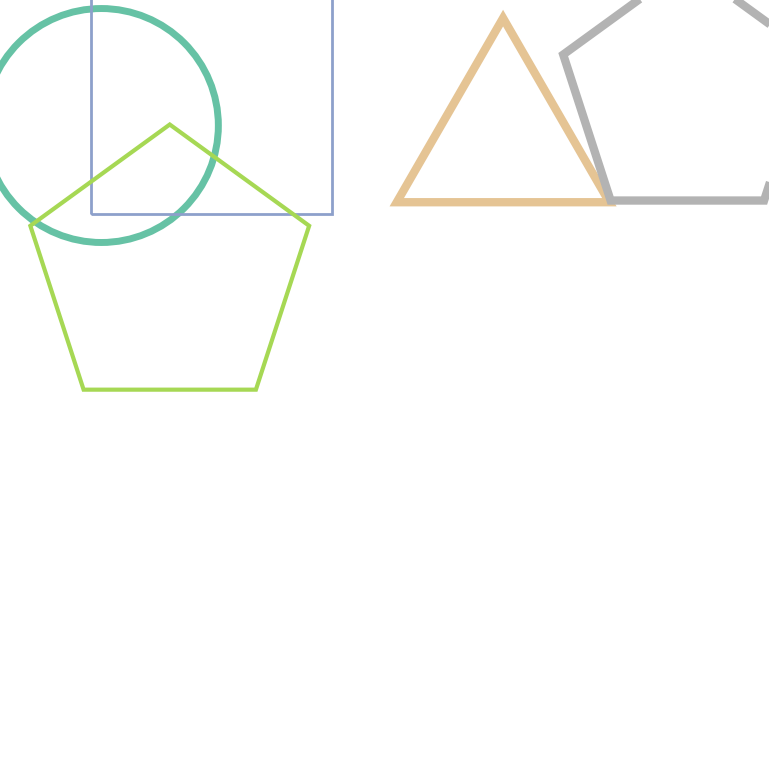[{"shape": "circle", "thickness": 2.5, "radius": 0.76, "center": [0.132, 0.837]}, {"shape": "square", "thickness": 1, "radius": 0.78, "center": [0.275, 0.879]}, {"shape": "pentagon", "thickness": 1.5, "radius": 0.95, "center": [0.22, 0.648]}, {"shape": "triangle", "thickness": 3, "radius": 0.8, "center": [0.653, 0.817]}, {"shape": "pentagon", "thickness": 3, "radius": 0.85, "center": [0.893, 0.877]}]